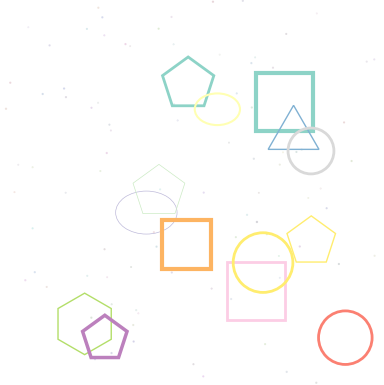[{"shape": "pentagon", "thickness": 2, "radius": 0.35, "center": [0.489, 0.782]}, {"shape": "square", "thickness": 3, "radius": 0.38, "center": [0.739, 0.734]}, {"shape": "oval", "thickness": 1.5, "radius": 0.29, "center": [0.565, 0.716]}, {"shape": "oval", "thickness": 0.5, "radius": 0.4, "center": [0.38, 0.448]}, {"shape": "circle", "thickness": 2, "radius": 0.35, "center": [0.897, 0.123]}, {"shape": "triangle", "thickness": 1, "radius": 0.38, "center": [0.763, 0.65]}, {"shape": "square", "thickness": 3, "radius": 0.32, "center": [0.484, 0.365]}, {"shape": "hexagon", "thickness": 1, "radius": 0.4, "center": [0.22, 0.159]}, {"shape": "square", "thickness": 2, "radius": 0.38, "center": [0.665, 0.245]}, {"shape": "circle", "thickness": 2, "radius": 0.3, "center": [0.808, 0.608]}, {"shape": "pentagon", "thickness": 2.5, "radius": 0.3, "center": [0.272, 0.12]}, {"shape": "pentagon", "thickness": 0.5, "radius": 0.35, "center": [0.413, 0.502]}, {"shape": "circle", "thickness": 2, "radius": 0.39, "center": [0.683, 0.318]}, {"shape": "pentagon", "thickness": 1, "radius": 0.33, "center": [0.808, 0.373]}]